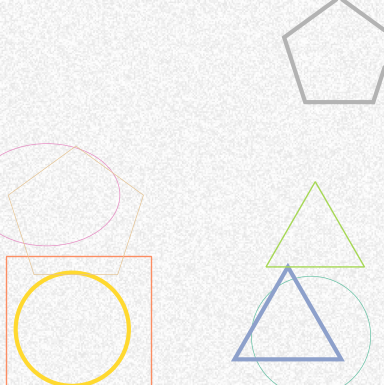[{"shape": "circle", "thickness": 0.5, "radius": 0.77, "center": [0.808, 0.127]}, {"shape": "square", "thickness": 1, "radius": 0.94, "center": [0.204, 0.148]}, {"shape": "triangle", "thickness": 3, "radius": 0.8, "center": [0.748, 0.147]}, {"shape": "oval", "thickness": 0.5, "radius": 0.95, "center": [0.122, 0.494]}, {"shape": "triangle", "thickness": 1, "radius": 0.74, "center": [0.819, 0.381]}, {"shape": "circle", "thickness": 3, "radius": 0.73, "center": [0.188, 0.145]}, {"shape": "pentagon", "thickness": 0.5, "radius": 0.92, "center": [0.197, 0.436]}, {"shape": "pentagon", "thickness": 3, "radius": 0.75, "center": [0.881, 0.856]}]